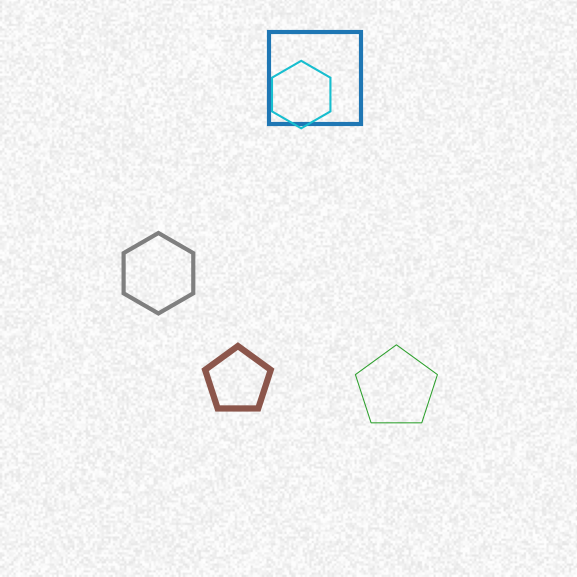[{"shape": "square", "thickness": 2, "radius": 0.4, "center": [0.545, 0.864]}, {"shape": "pentagon", "thickness": 0.5, "radius": 0.37, "center": [0.686, 0.327]}, {"shape": "pentagon", "thickness": 3, "radius": 0.3, "center": [0.412, 0.34]}, {"shape": "hexagon", "thickness": 2, "radius": 0.35, "center": [0.274, 0.526]}, {"shape": "hexagon", "thickness": 1, "radius": 0.29, "center": [0.522, 0.835]}]